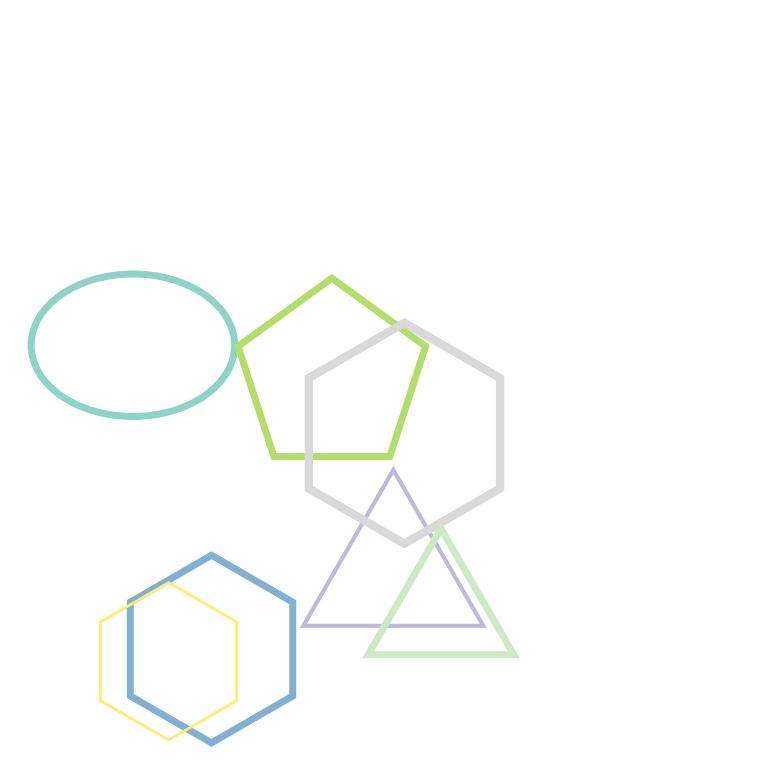[{"shape": "oval", "thickness": 2.5, "radius": 0.66, "center": [0.173, 0.552]}, {"shape": "triangle", "thickness": 1.5, "radius": 0.67, "center": [0.511, 0.255]}, {"shape": "hexagon", "thickness": 2.5, "radius": 0.61, "center": [0.275, 0.157]}, {"shape": "pentagon", "thickness": 2.5, "radius": 0.64, "center": [0.431, 0.511]}, {"shape": "hexagon", "thickness": 3, "radius": 0.72, "center": [0.525, 0.437]}, {"shape": "triangle", "thickness": 2.5, "radius": 0.55, "center": [0.573, 0.204]}, {"shape": "hexagon", "thickness": 1, "radius": 0.51, "center": [0.219, 0.141]}]